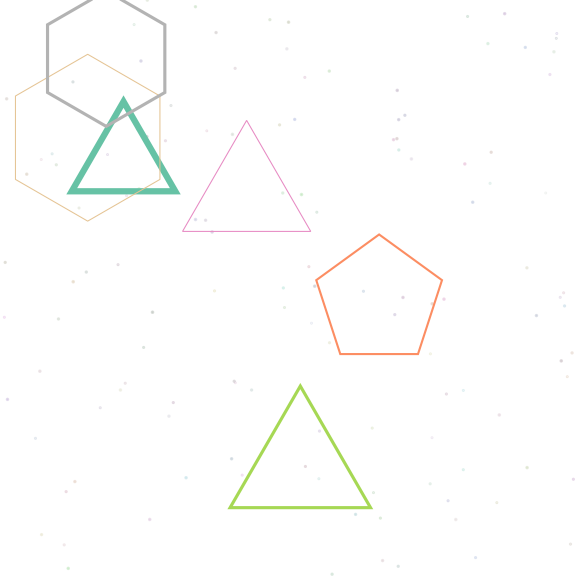[{"shape": "triangle", "thickness": 3, "radius": 0.52, "center": [0.214, 0.72]}, {"shape": "pentagon", "thickness": 1, "radius": 0.57, "center": [0.657, 0.479]}, {"shape": "triangle", "thickness": 0.5, "radius": 0.64, "center": [0.427, 0.663]}, {"shape": "triangle", "thickness": 1.5, "radius": 0.7, "center": [0.52, 0.19]}, {"shape": "hexagon", "thickness": 0.5, "radius": 0.72, "center": [0.152, 0.761]}, {"shape": "hexagon", "thickness": 1.5, "radius": 0.59, "center": [0.184, 0.898]}]